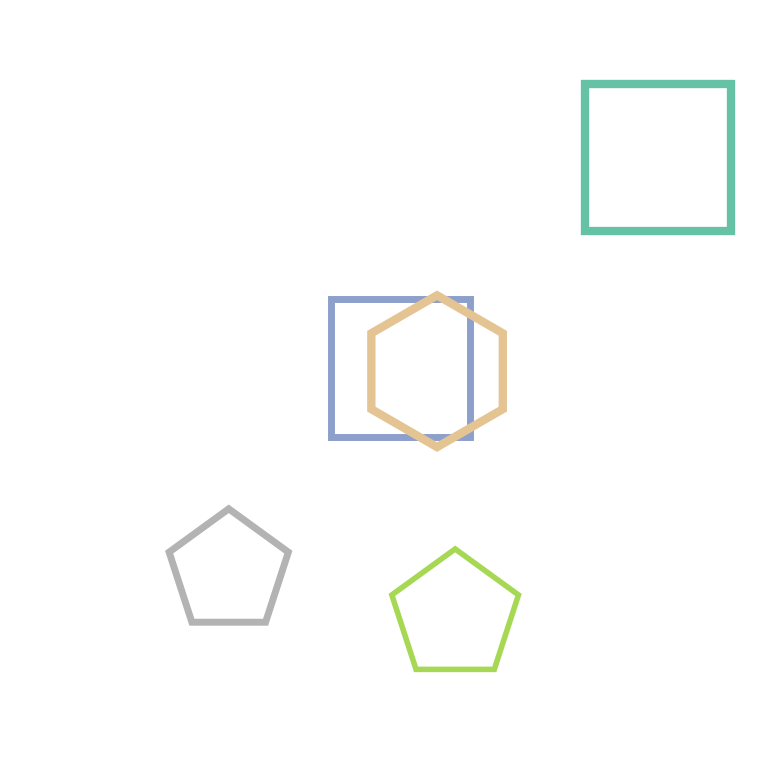[{"shape": "square", "thickness": 3, "radius": 0.48, "center": [0.855, 0.795]}, {"shape": "square", "thickness": 2.5, "radius": 0.45, "center": [0.52, 0.522]}, {"shape": "pentagon", "thickness": 2, "radius": 0.43, "center": [0.591, 0.201]}, {"shape": "hexagon", "thickness": 3, "radius": 0.49, "center": [0.568, 0.518]}, {"shape": "pentagon", "thickness": 2.5, "radius": 0.41, "center": [0.297, 0.258]}]